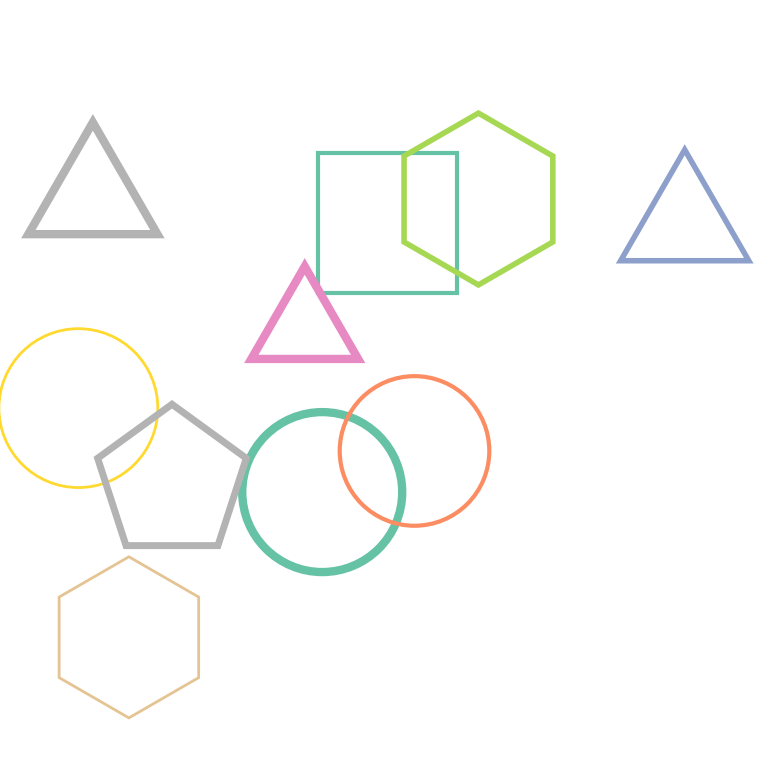[{"shape": "circle", "thickness": 3, "radius": 0.52, "center": [0.418, 0.361]}, {"shape": "square", "thickness": 1.5, "radius": 0.45, "center": [0.503, 0.71]}, {"shape": "circle", "thickness": 1.5, "radius": 0.49, "center": [0.538, 0.414]}, {"shape": "triangle", "thickness": 2, "radius": 0.48, "center": [0.889, 0.709]}, {"shape": "triangle", "thickness": 3, "radius": 0.4, "center": [0.396, 0.574]}, {"shape": "hexagon", "thickness": 2, "radius": 0.56, "center": [0.621, 0.742]}, {"shape": "circle", "thickness": 1, "radius": 0.52, "center": [0.102, 0.47]}, {"shape": "hexagon", "thickness": 1, "radius": 0.52, "center": [0.167, 0.172]}, {"shape": "triangle", "thickness": 3, "radius": 0.48, "center": [0.121, 0.744]}, {"shape": "pentagon", "thickness": 2.5, "radius": 0.51, "center": [0.223, 0.373]}]